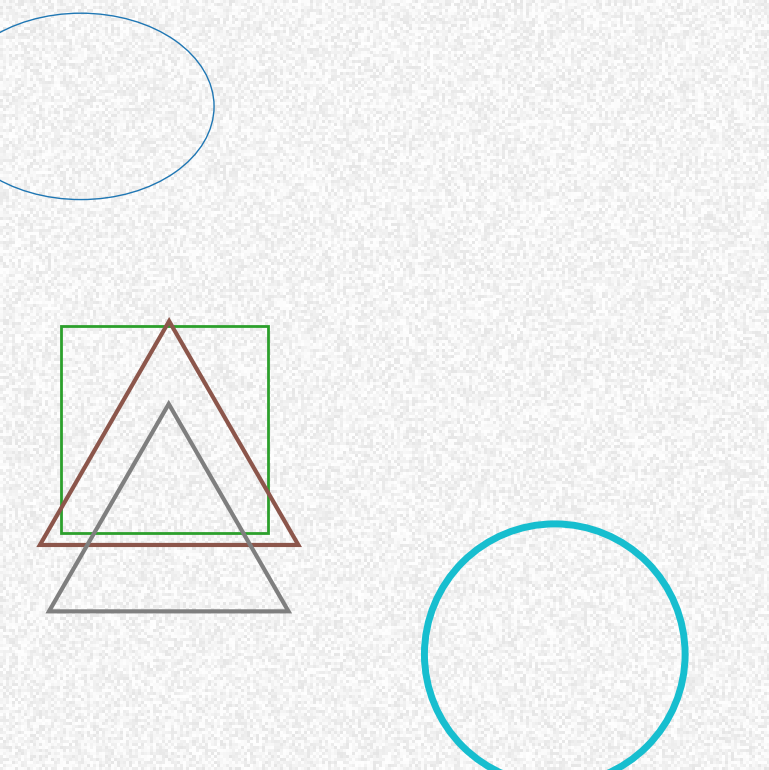[{"shape": "oval", "thickness": 0.5, "radius": 0.86, "center": [0.105, 0.862]}, {"shape": "square", "thickness": 1, "radius": 0.67, "center": [0.214, 0.442]}, {"shape": "triangle", "thickness": 1.5, "radius": 0.97, "center": [0.22, 0.389]}, {"shape": "triangle", "thickness": 1.5, "radius": 0.9, "center": [0.219, 0.296]}, {"shape": "circle", "thickness": 2.5, "radius": 0.85, "center": [0.72, 0.15]}]